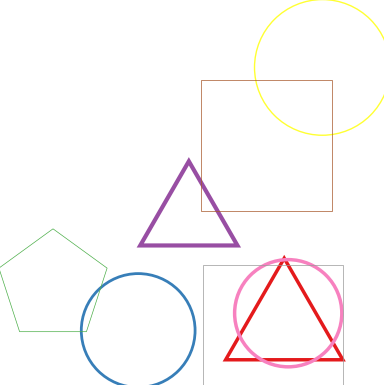[{"shape": "triangle", "thickness": 2.5, "radius": 0.88, "center": [0.738, 0.153]}, {"shape": "circle", "thickness": 2, "radius": 0.74, "center": [0.359, 0.142]}, {"shape": "pentagon", "thickness": 0.5, "radius": 0.74, "center": [0.138, 0.258]}, {"shape": "triangle", "thickness": 3, "radius": 0.73, "center": [0.491, 0.435]}, {"shape": "circle", "thickness": 1, "radius": 0.88, "center": [0.837, 0.825]}, {"shape": "square", "thickness": 0.5, "radius": 0.85, "center": [0.692, 0.621]}, {"shape": "circle", "thickness": 2.5, "radius": 0.7, "center": [0.749, 0.186]}, {"shape": "square", "thickness": 0.5, "radius": 0.91, "center": [0.709, 0.13]}]